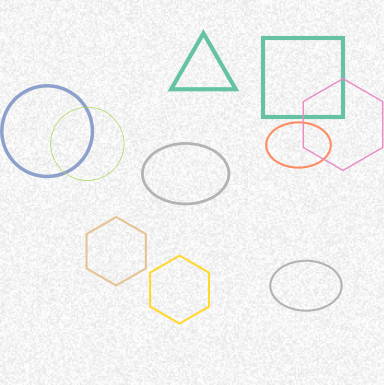[{"shape": "square", "thickness": 3, "radius": 0.52, "center": [0.788, 0.799]}, {"shape": "triangle", "thickness": 3, "radius": 0.48, "center": [0.528, 0.817]}, {"shape": "oval", "thickness": 1.5, "radius": 0.42, "center": [0.775, 0.623]}, {"shape": "circle", "thickness": 2.5, "radius": 0.59, "center": [0.122, 0.659]}, {"shape": "hexagon", "thickness": 1, "radius": 0.6, "center": [0.891, 0.677]}, {"shape": "circle", "thickness": 0.5, "radius": 0.48, "center": [0.227, 0.626]}, {"shape": "hexagon", "thickness": 1.5, "radius": 0.44, "center": [0.466, 0.248]}, {"shape": "hexagon", "thickness": 1.5, "radius": 0.44, "center": [0.302, 0.347]}, {"shape": "oval", "thickness": 2, "radius": 0.56, "center": [0.482, 0.549]}, {"shape": "oval", "thickness": 1.5, "radius": 0.46, "center": [0.795, 0.258]}]